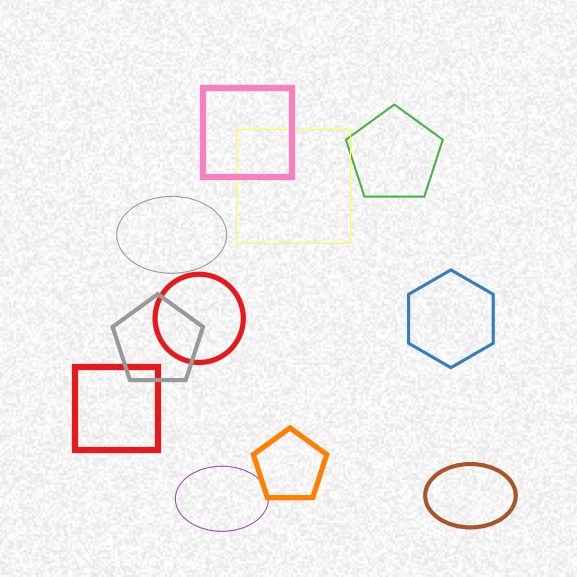[{"shape": "square", "thickness": 3, "radius": 0.36, "center": [0.201, 0.292]}, {"shape": "circle", "thickness": 2.5, "radius": 0.38, "center": [0.345, 0.448]}, {"shape": "hexagon", "thickness": 1.5, "radius": 0.42, "center": [0.781, 0.447]}, {"shape": "pentagon", "thickness": 1, "radius": 0.44, "center": [0.683, 0.73]}, {"shape": "oval", "thickness": 0.5, "radius": 0.4, "center": [0.384, 0.135]}, {"shape": "pentagon", "thickness": 2.5, "radius": 0.33, "center": [0.502, 0.191]}, {"shape": "square", "thickness": 0.5, "radius": 0.49, "center": [0.508, 0.677]}, {"shape": "oval", "thickness": 2, "radius": 0.39, "center": [0.815, 0.141]}, {"shape": "square", "thickness": 3, "radius": 0.39, "center": [0.429, 0.77]}, {"shape": "oval", "thickness": 0.5, "radius": 0.48, "center": [0.297, 0.592]}, {"shape": "pentagon", "thickness": 2, "radius": 0.41, "center": [0.273, 0.408]}]